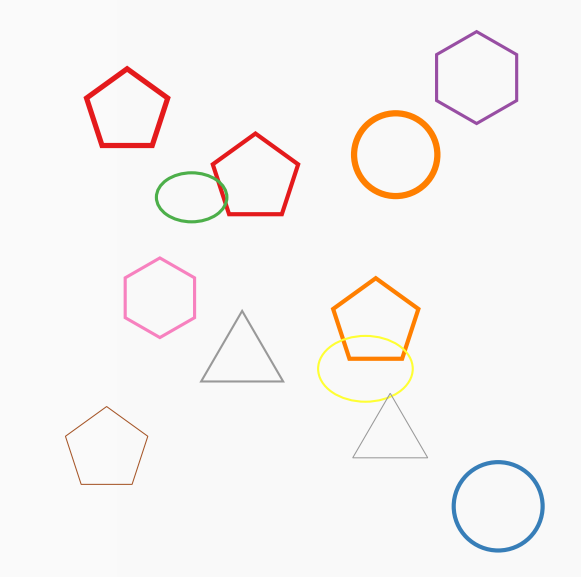[{"shape": "pentagon", "thickness": 2.5, "radius": 0.37, "center": [0.219, 0.807]}, {"shape": "pentagon", "thickness": 2, "radius": 0.39, "center": [0.44, 0.691]}, {"shape": "circle", "thickness": 2, "radius": 0.38, "center": [0.857, 0.122]}, {"shape": "oval", "thickness": 1.5, "radius": 0.3, "center": [0.33, 0.657]}, {"shape": "hexagon", "thickness": 1.5, "radius": 0.4, "center": [0.82, 0.865]}, {"shape": "circle", "thickness": 3, "radius": 0.36, "center": [0.681, 0.731]}, {"shape": "pentagon", "thickness": 2, "radius": 0.39, "center": [0.646, 0.44]}, {"shape": "oval", "thickness": 1, "radius": 0.41, "center": [0.629, 0.361]}, {"shape": "pentagon", "thickness": 0.5, "radius": 0.37, "center": [0.183, 0.221]}, {"shape": "hexagon", "thickness": 1.5, "radius": 0.34, "center": [0.275, 0.484]}, {"shape": "triangle", "thickness": 1, "radius": 0.41, "center": [0.417, 0.379]}, {"shape": "triangle", "thickness": 0.5, "radius": 0.37, "center": [0.671, 0.244]}]